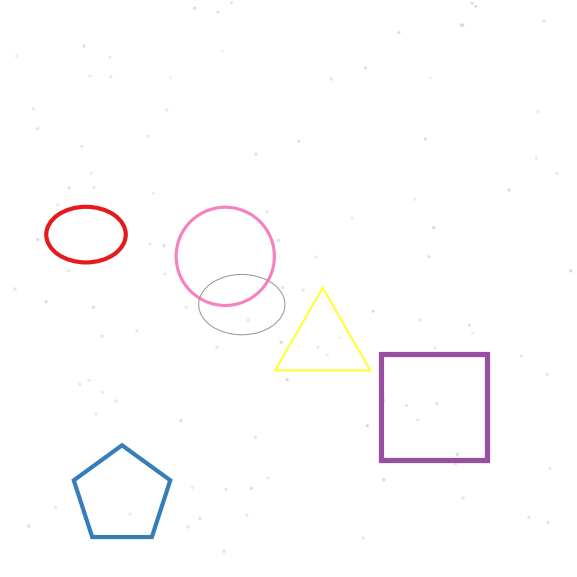[{"shape": "oval", "thickness": 2, "radius": 0.34, "center": [0.149, 0.593]}, {"shape": "pentagon", "thickness": 2, "radius": 0.44, "center": [0.211, 0.14]}, {"shape": "square", "thickness": 2.5, "radius": 0.46, "center": [0.752, 0.294]}, {"shape": "triangle", "thickness": 1, "radius": 0.48, "center": [0.559, 0.405]}, {"shape": "circle", "thickness": 1.5, "radius": 0.43, "center": [0.39, 0.555]}, {"shape": "oval", "thickness": 0.5, "radius": 0.37, "center": [0.419, 0.472]}]